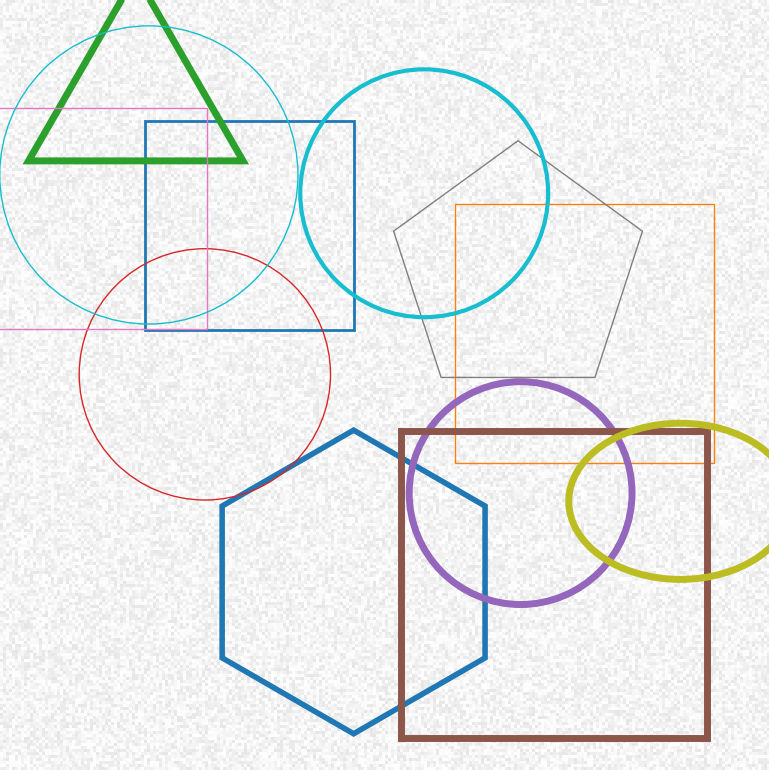[{"shape": "square", "thickness": 1, "radius": 0.68, "center": [0.324, 0.707]}, {"shape": "hexagon", "thickness": 2, "radius": 0.99, "center": [0.459, 0.244]}, {"shape": "square", "thickness": 0.5, "radius": 0.84, "center": [0.759, 0.566]}, {"shape": "triangle", "thickness": 2.5, "radius": 0.8, "center": [0.176, 0.871]}, {"shape": "circle", "thickness": 0.5, "radius": 0.82, "center": [0.266, 0.514]}, {"shape": "circle", "thickness": 2.5, "radius": 0.72, "center": [0.676, 0.36]}, {"shape": "square", "thickness": 2.5, "radius": 0.99, "center": [0.72, 0.241]}, {"shape": "square", "thickness": 0.5, "radius": 0.72, "center": [0.126, 0.716]}, {"shape": "pentagon", "thickness": 0.5, "radius": 0.85, "center": [0.673, 0.647]}, {"shape": "oval", "thickness": 2.5, "radius": 0.72, "center": [0.883, 0.349]}, {"shape": "circle", "thickness": 0.5, "radius": 0.97, "center": [0.193, 0.773]}, {"shape": "circle", "thickness": 1.5, "radius": 0.8, "center": [0.551, 0.749]}]